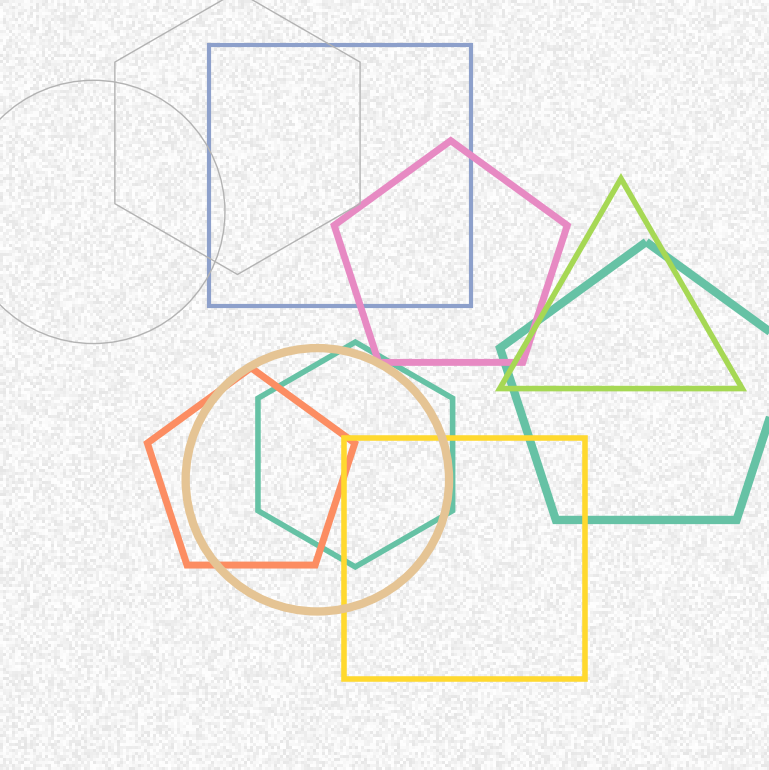[{"shape": "hexagon", "thickness": 2, "radius": 0.73, "center": [0.461, 0.41]}, {"shape": "pentagon", "thickness": 3, "radius": 1.0, "center": [0.839, 0.486]}, {"shape": "pentagon", "thickness": 2.5, "radius": 0.71, "center": [0.326, 0.381]}, {"shape": "square", "thickness": 1.5, "radius": 0.85, "center": [0.441, 0.772]}, {"shape": "pentagon", "thickness": 2.5, "radius": 0.8, "center": [0.585, 0.658]}, {"shape": "triangle", "thickness": 2, "radius": 0.91, "center": [0.806, 0.586]}, {"shape": "square", "thickness": 2, "radius": 0.78, "center": [0.603, 0.275]}, {"shape": "circle", "thickness": 3, "radius": 0.86, "center": [0.412, 0.377]}, {"shape": "hexagon", "thickness": 0.5, "radius": 0.92, "center": [0.308, 0.827]}, {"shape": "circle", "thickness": 0.5, "radius": 0.85, "center": [0.121, 0.725]}]